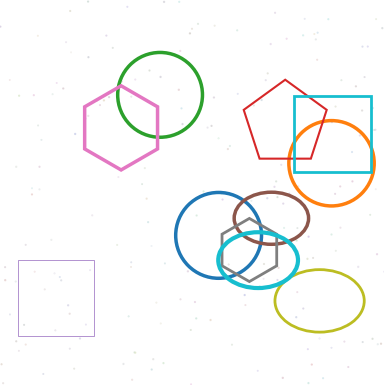[{"shape": "circle", "thickness": 2.5, "radius": 0.56, "center": [0.568, 0.389]}, {"shape": "circle", "thickness": 2.5, "radius": 0.55, "center": [0.861, 0.576]}, {"shape": "circle", "thickness": 2.5, "radius": 0.55, "center": [0.416, 0.754]}, {"shape": "pentagon", "thickness": 1.5, "radius": 0.57, "center": [0.741, 0.68]}, {"shape": "square", "thickness": 0.5, "radius": 0.49, "center": [0.145, 0.227]}, {"shape": "oval", "thickness": 2.5, "radius": 0.48, "center": [0.705, 0.433]}, {"shape": "hexagon", "thickness": 2.5, "radius": 0.55, "center": [0.315, 0.668]}, {"shape": "hexagon", "thickness": 2, "radius": 0.41, "center": [0.648, 0.351]}, {"shape": "oval", "thickness": 2, "radius": 0.58, "center": [0.83, 0.218]}, {"shape": "oval", "thickness": 3, "radius": 0.52, "center": [0.67, 0.324]}, {"shape": "square", "thickness": 2, "radius": 0.5, "center": [0.864, 0.651]}]